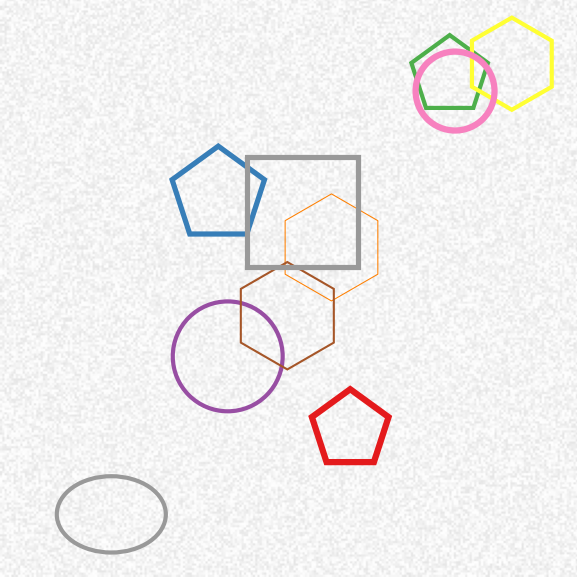[{"shape": "pentagon", "thickness": 3, "radius": 0.35, "center": [0.606, 0.255]}, {"shape": "pentagon", "thickness": 2.5, "radius": 0.42, "center": [0.378, 0.662]}, {"shape": "pentagon", "thickness": 2, "radius": 0.35, "center": [0.779, 0.869]}, {"shape": "circle", "thickness": 2, "radius": 0.48, "center": [0.394, 0.382]}, {"shape": "hexagon", "thickness": 0.5, "radius": 0.46, "center": [0.574, 0.571]}, {"shape": "hexagon", "thickness": 2, "radius": 0.4, "center": [0.886, 0.889]}, {"shape": "hexagon", "thickness": 1, "radius": 0.46, "center": [0.498, 0.452]}, {"shape": "circle", "thickness": 3, "radius": 0.34, "center": [0.788, 0.841]}, {"shape": "square", "thickness": 2.5, "radius": 0.48, "center": [0.524, 0.632]}, {"shape": "oval", "thickness": 2, "radius": 0.47, "center": [0.193, 0.108]}]